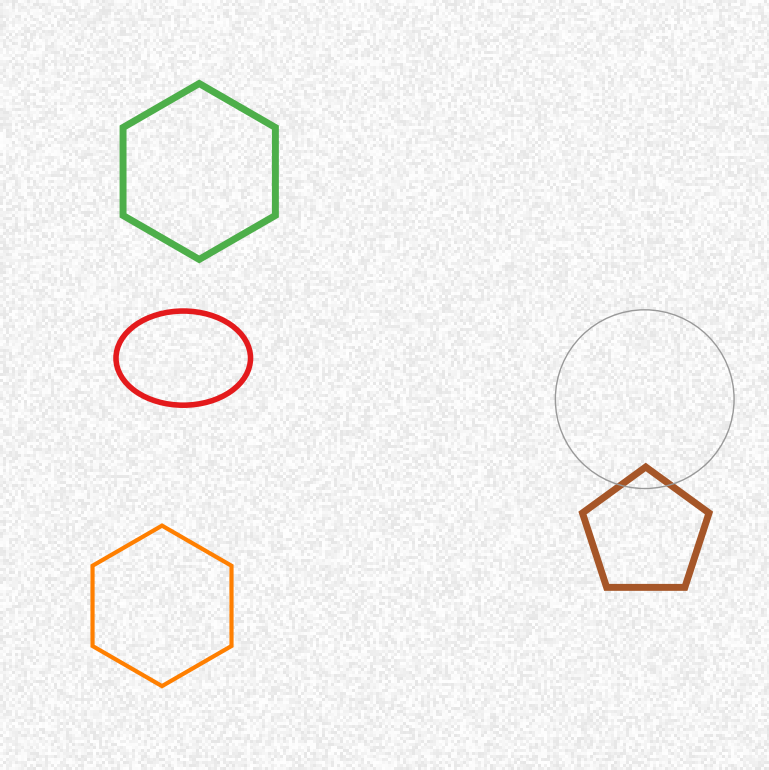[{"shape": "oval", "thickness": 2, "radius": 0.44, "center": [0.238, 0.535]}, {"shape": "hexagon", "thickness": 2.5, "radius": 0.57, "center": [0.259, 0.777]}, {"shape": "hexagon", "thickness": 1.5, "radius": 0.52, "center": [0.21, 0.213]}, {"shape": "pentagon", "thickness": 2.5, "radius": 0.43, "center": [0.839, 0.307]}, {"shape": "circle", "thickness": 0.5, "radius": 0.58, "center": [0.837, 0.482]}]